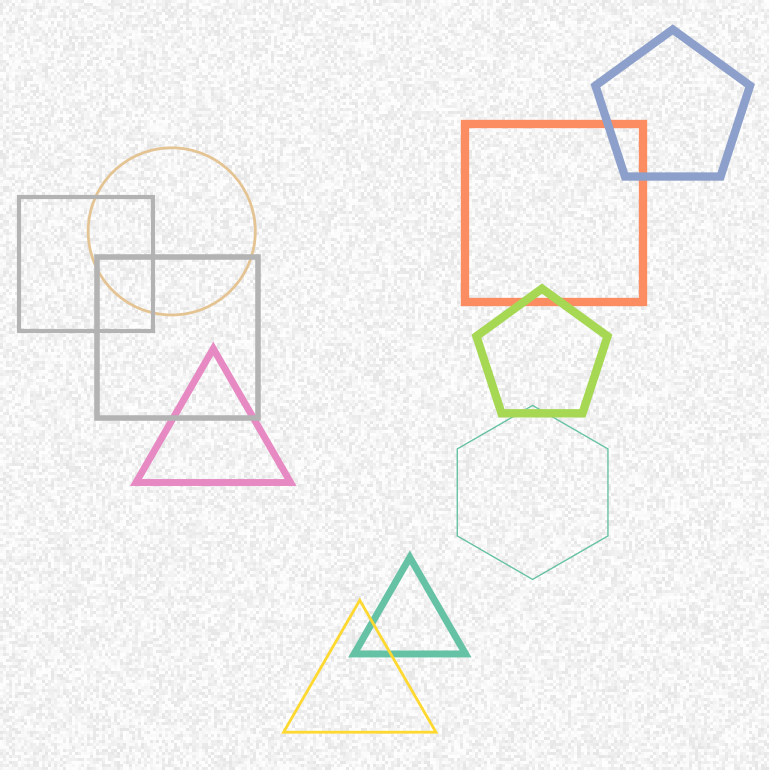[{"shape": "hexagon", "thickness": 0.5, "radius": 0.56, "center": [0.692, 0.36]}, {"shape": "triangle", "thickness": 2.5, "radius": 0.42, "center": [0.532, 0.192]}, {"shape": "square", "thickness": 3, "radius": 0.58, "center": [0.72, 0.723]}, {"shape": "pentagon", "thickness": 3, "radius": 0.53, "center": [0.874, 0.856]}, {"shape": "triangle", "thickness": 2.5, "radius": 0.58, "center": [0.277, 0.431]}, {"shape": "pentagon", "thickness": 3, "radius": 0.45, "center": [0.704, 0.536]}, {"shape": "triangle", "thickness": 1, "radius": 0.57, "center": [0.467, 0.106]}, {"shape": "circle", "thickness": 1, "radius": 0.54, "center": [0.223, 0.699]}, {"shape": "square", "thickness": 2, "radius": 0.52, "center": [0.231, 0.562]}, {"shape": "square", "thickness": 1.5, "radius": 0.44, "center": [0.112, 0.657]}]